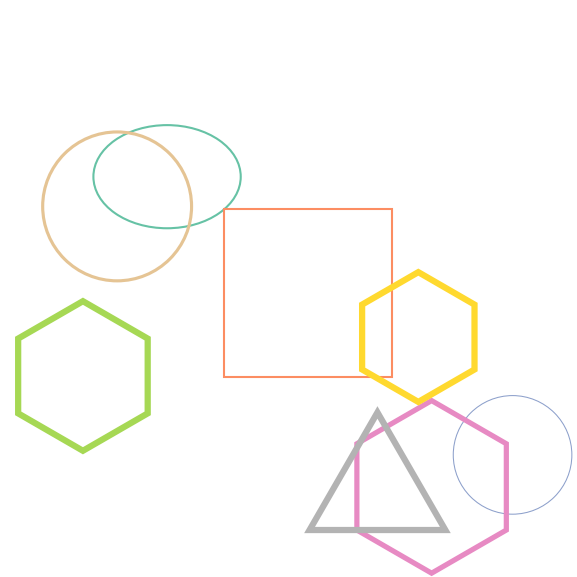[{"shape": "oval", "thickness": 1, "radius": 0.64, "center": [0.289, 0.693]}, {"shape": "square", "thickness": 1, "radius": 0.73, "center": [0.534, 0.492]}, {"shape": "circle", "thickness": 0.5, "radius": 0.51, "center": [0.888, 0.211]}, {"shape": "hexagon", "thickness": 2.5, "radius": 0.75, "center": [0.747, 0.156]}, {"shape": "hexagon", "thickness": 3, "radius": 0.65, "center": [0.144, 0.348]}, {"shape": "hexagon", "thickness": 3, "radius": 0.56, "center": [0.724, 0.416]}, {"shape": "circle", "thickness": 1.5, "radius": 0.64, "center": [0.203, 0.642]}, {"shape": "triangle", "thickness": 3, "radius": 0.68, "center": [0.654, 0.149]}]